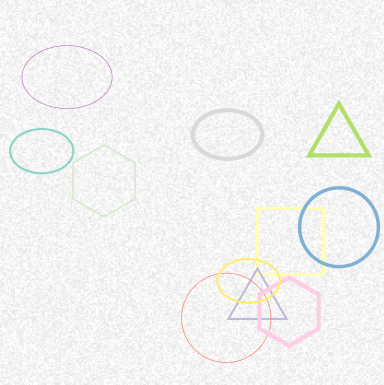[{"shape": "oval", "thickness": 1.5, "radius": 0.41, "center": [0.108, 0.607]}, {"shape": "square", "thickness": 2, "radius": 0.43, "center": [0.754, 0.375]}, {"shape": "triangle", "thickness": 1.5, "radius": 0.44, "center": [0.669, 0.215]}, {"shape": "circle", "thickness": 0.5, "radius": 0.58, "center": [0.588, 0.174]}, {"shape": "circle", "thickness": 2.5, "radius": 0.51, "center": [0.881, 0.41]}, {"shape": "triangle", "thickness": 3, "radius": 0.45, "center": [0.88, 0.641]}, {"shape": "hexagon", "thickness": 3, "radius": 0.44, "center": [0.751, 0.191]}, {"shape": "oval", "thickness": 3, "radius": 0.45, "center": [0.591, 0.65]}, {"shape": "oval", "thickness": 0.5, "radius": 0.59, "center": [0.174, 0.8]}, {"shape": "hexagon", "thickness": 1, "radius": 0.47, "center": [0.27, 0.53]}, {"shape": "oval", "thickness": 1.5, "radius": 0.41, "center": [0.646, 0.27]}]